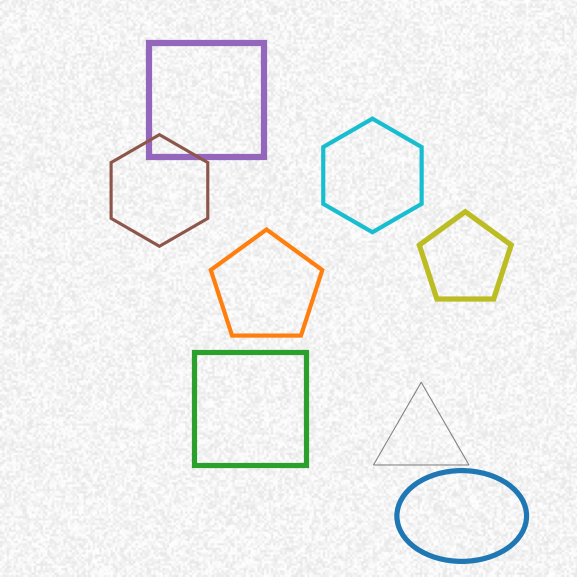[{"shape": "oval", "thickness": 2.5, "radius": 0.56, "center": [0.8, 0.106]}, {"shape": "pentagon", "thickness": 2, "radius": 0.51, "center": [0.462, 0.5]}, {"shape": "square", "thickness": 2.5, "radius": 0.49, "center": [0.433, 0.292]}, {"shape": "square", "thickness": 3, "radius": 0.49, "center": [0.357, 0.826]}, {"shape": "hexagon", "thickness": 1.5, "radius": 0.48, "center": [0.276, 0.669]}, {"shape": "triangle", "thickness": 0.5, "radius": 0.48, "center": [0.729, 0.242]}, {"shape": "pentagon", "thickness": 2.5, "radius": 0.42, "center": [0.806, 0.549]}, {"shape": "hexagon", "thickness": 2, "radius": 0.49, "center": [0.645, 0.695]}]